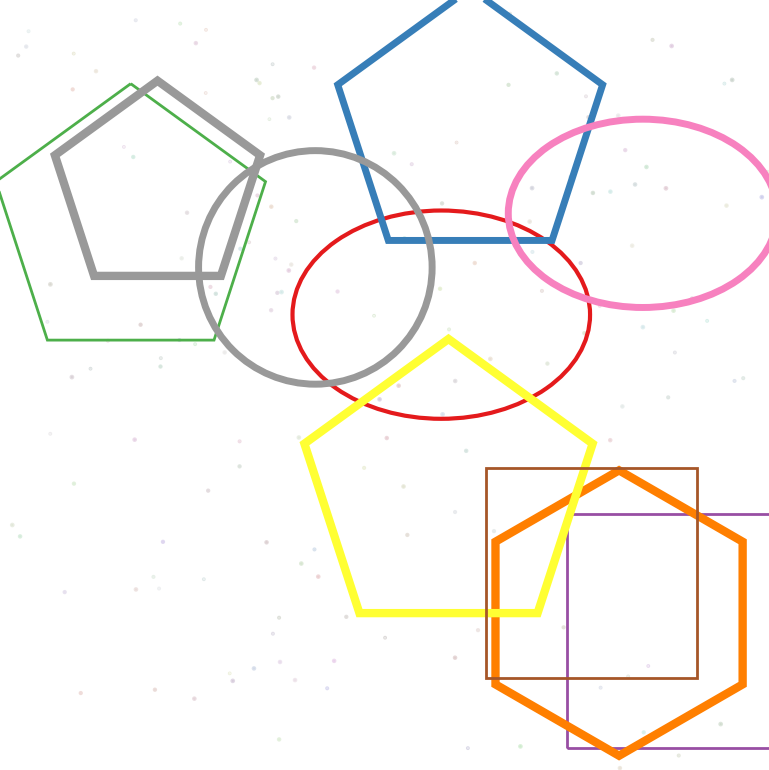[{"shape": "oval", "thickness": 1.5, "radius": 0.97, "center": [0.573, 0.591]}, {"shape": "pentagon", "thickness": 2.5, "radius": 0.9, "center": [0.611, 0.834]}, {"shape": "pentagon", "thickness": 1, "radius": 0.92, "center": [0.17, 0.707]}, {"shape": "square", "thickness": 1, "radius": 0.76, "center": [0.888, 0.181]}, {"shape": "hexagon", "thickness": 3, "radius": 0.93, "center": [0.804, 0.204]}, {"shape": "pentagon", "thickness": 3, "radius": 0.98, "center": [0.582, 0.363]}, {"shape": "square", "thickness": 1, "radius": 0.68, "center": [0.768, 0.256]}, {"shape": "oval", "thickness": 2.5, "radius": 0.87, "center": [0.835, 0.723]}, {"shape": "circle", "thickness": 2.5, "radius": 0.76, "center": [0.41, 0.653]}, {"shape": "pentagon", "thickness": 3, "radius": 0.7, "center": [0.205, 0.755]}]